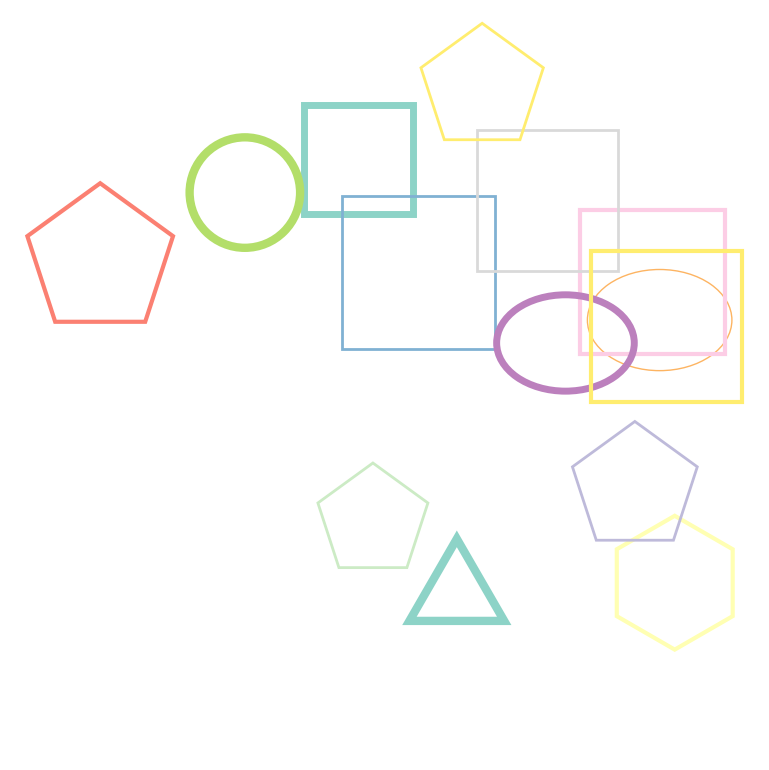[{"shape": "triangle", "thickness": 3, "radius": 0.36, "center": [0.593, 0.229]}, {"shape": "square", "thickness": 2.5, "radius": 0.35, "center": [0.466, 0.793]}, {"shape": "hexagon", "thickness": 1.5, "radius": 0.43, "center": [0.876, 0.243]}, {"shape": "pentagon", "thickness": 1, "radius": 0.43, "center": [0.825, 0.367]}, {"shape": "pentagon", "thickness": 1.5, "radius": 0.5, "center": [0.13, 0.663]}, {"shape": "square", "thickness": 1, "radius": 0.5, "center": [0.543, 0.646]}, {"shape": "oval", "thickness": 0.5, "radius": 0.47, "center": [0.857, 0.584]}, {"shape": "circle", "thickness": 3, "radius": 0.36, "center": [0.318, 0.75]}, {"shape": "square", "thickness": 1.5, "radius": 0.47, "center": [0.848, 0.633]}, {"shape": "square", "thickness": 1, "radius": 0.46, "center": [0.711, 0.74]}, {"shape": "oval", "thickness": 2.5, "radius": 0.45, "center": [0.734, 0.555]}, {"shape": "pentagon", "thickness": 1, "radius": 0.38, "center": [0.484, 0.324]}, {"shape": "pentagon", "thickness": 1, "radius": 0.42, "center": [0.626, 0.886]}, {"shape": "square", "thickness": 1.5, "radius": 0.49, "center": [0.866, 0.576]}]